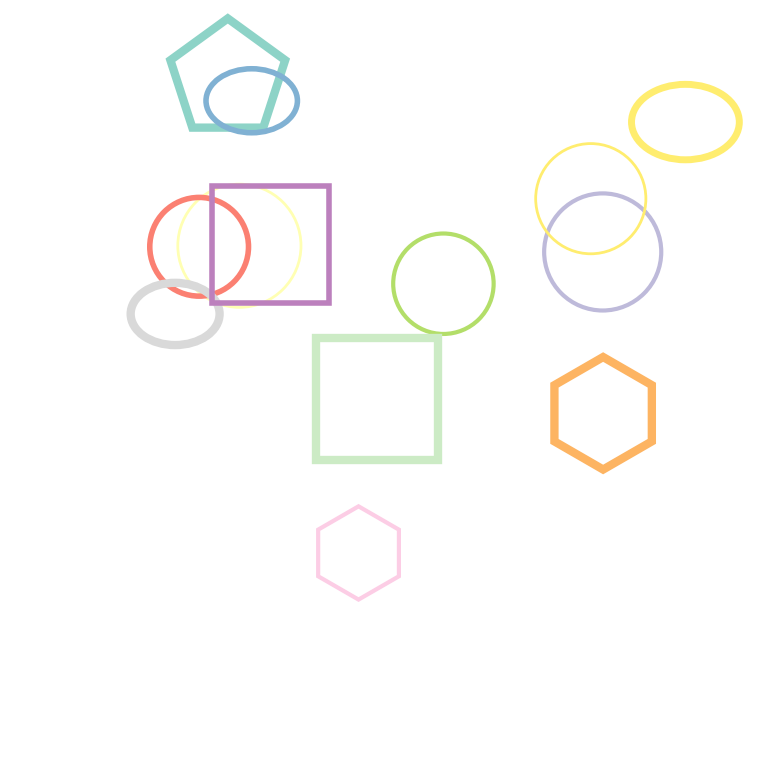[{"shape": "pentagon", "thickness": 3, "radius": 0.39, "center": [0.296, 0.898]}, {"shape": "circle", "thickness": 1, "radius": 0.4, "center": [0.311, 0.681]}, {"shape": "circle", "thickness": 1.5, "radius": 0.38, "center": [0.783, 0.673]}, {"shape": "circle", "thickness": 2, "radius": 0.32, "center": [0.259, 0.68]}, {"shape": "oval", "thickness": 2, "radius": 0.3, "center": [0.327, 0.869]}, {"shape": "hexagon", "thickness": 3, "radius": 0.37, "center": [0.783, 0.463]}, {"shape": "circle", "thickness": 1.5, "radius": 0.33, "center": [0.576, 0.632]}, {"shape": "hexagon", "thickness": 1.5, "radius": 0.3, "center": [0.466, 0.282]}, {"shape": "oval", "thickness": 3, "radius": 0.29, "center": [0.227, 0.592]}, {"shape": "square", "thickness": 2, "radius": 0.38, "center": [0.351, 0.682]}, {"shape": "square", "thickness": 3, "radius": 0.4, "center": [0.49, 0.482]}, {"shape": "circle", "thickness": 1, "radius": 0.36, "center": [0.767, 0.742]}, {"shape": "oval", "thickness": 2.5, "radius": 0.35, "center": [0.89, 0.841]}]